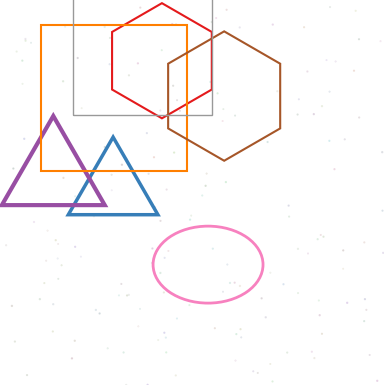[{"shape": "hexagon", "thickness": 1.5, "radius": 0.75, "center": [0.421, 0.842]}, {"shape": "triangle", "thickness": 2.5, "radius": 0.67, "center": [0.294, 0.509]}, {"shape": "triangle", "thickness": 3, "radius": 0.77, "center": [0.138, 0.544]}, {"shape": "square", "thickness": 1.5, "radius": 0.95, "center": [0.296, 0.747]}, {"shape": "hexagon", "thickness": 1.5, "radius": 0.84, "center": [0.582, 0.751]}, {"shape": "oval", "thickness": 2, "radius": 0.71, "center": [0.54, 0.313]}, {"shape": "square", "thickness": 1, "radius": 0.9, "center": [0.369, 0.881]}]